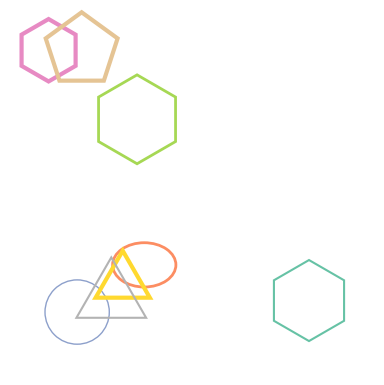[{"shape": "hexagon", "thickness": 1.5, "radius": 0.53, "center": [0.803, 0.219]}, {"shape": "oval", "thickness": 2, "radius": 0.41, "center": [0.375, 0.312]}, {"shape": "circle", "thickness": 1, "radius": 0.42, "center": [0.2, 0.19]}, {"shape": "hexagon", "thickness": 3, "radius": 0.41, "center": [0.126, 0.869]}, {"shape": "hexagon", "thickness": 2, "radius": 0.58, "center": [0.356, 0.69]}, {"shape": "triangle", "thickness": 3, "radius": 0.41, "center": [0.319, 0.267]}, {"shape": "pentagon", "thickness": 3, "radius": 0.49, "center": [0.212, 0.87]}, {"shape": "triangle", "thickness": 1.5, "radius": 0.52, "center": [0.289, 0.227]}]